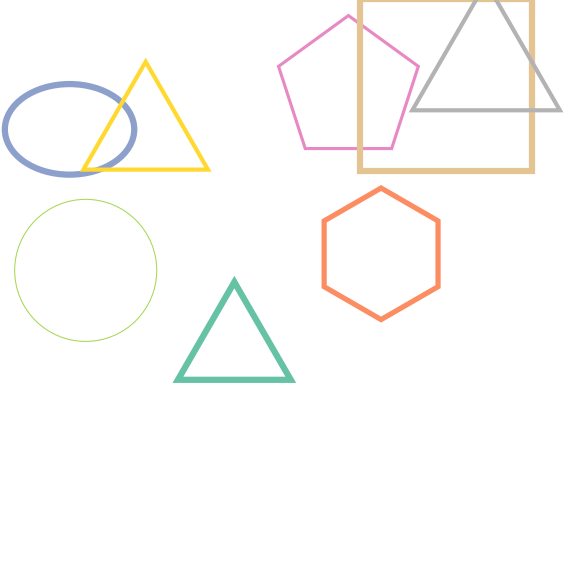[{"shape": "triangle", "thickness": 3, "radius": 0.56, "center": [0.406, 0.398]}, {"shape": "hexagon", "thickness": 2.5, "radius": 0.57, "center": [0.66, 0.56]}, {"shape": "oval", "thickness": 3, "radius": 0.56, "center": [0.12, 0.775]}, {"shape": "pentagon", "thickness": 1.5, "radius": 0.64, "center": [0.603, 0.845]}, {"shape": "circle", "thickness": 0.5, "radius": 0.62, "center": [0.148, 0.531]}, {"shape": "triangle", "thickness": 2, "radius": 0.62, "center": [0.252, 0.768]}, {"shape": "square", "thickness": 3, "radius": 0.74, "center": [0.773, 0.852]}, {"shape": "triangle", "thickness": 2, "radius": 0.74, "center": [0.842, 0.882]}]